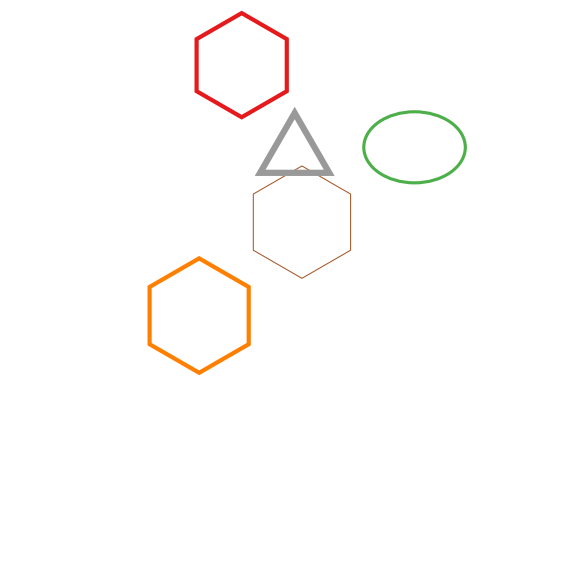[{"shape": "hexagon", "thickness": 2, "radius": 0.45, "center": [0.419, 0.886]}, {"shape": "oval", "thickness": 1.5, "radius": 0.44, "center": [0.718, 0.744]}, {"shape": "hexagon", "thickness": 2, "radius": 0.5, "center": [0.345, 0.453]}, {"shape": "hexagon", "thickness": 0.5, "radius": 0.49, "center": [0.523, 0.614]}, {"shape": "triangle", "thickness": 3, "radius": 0.35, "center": [0.51, 0.734]}]